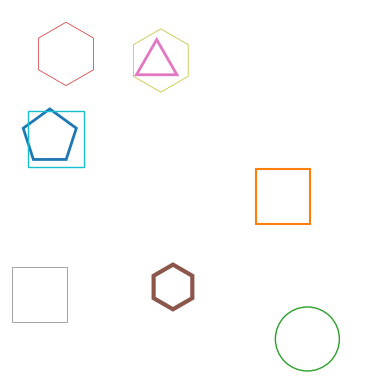[{"shape": "pentagon", "thickness": 2, "radius": 0.36, "center": [0.129, 0.645]}, {"shape": "square", "thickness": 1.5, "radius": 0.35, "center": [0.734, 0.489]}, {"shape": "circle", "thickness": 1, "radius": 0.42, "center": [0.798, 0.12]}, {"shape": "hexagon", "thickness": 0.5, "radius": 0.41, "center": [0.172, 0.86]}, {"shape": "hexagon", "thickness": 3, "radius": 0.29, "center": [0.449, 0.255]}, {"shape": "triangle", "thickness": 2, "radius": 0.3, "center": [0.407, 0.836]}, {"shape": "square", "thickness": 0.5, "radius": 0.36, "center": [0.102, 0.235]}, {"shape": "hexagon", "thickness": 0.5, "radius": 0.41, "center": [0.418, 0.843]}, {"shape": "square", "thickness": 1, "radius": 0.36, "center": [0.146, 0.638]}]